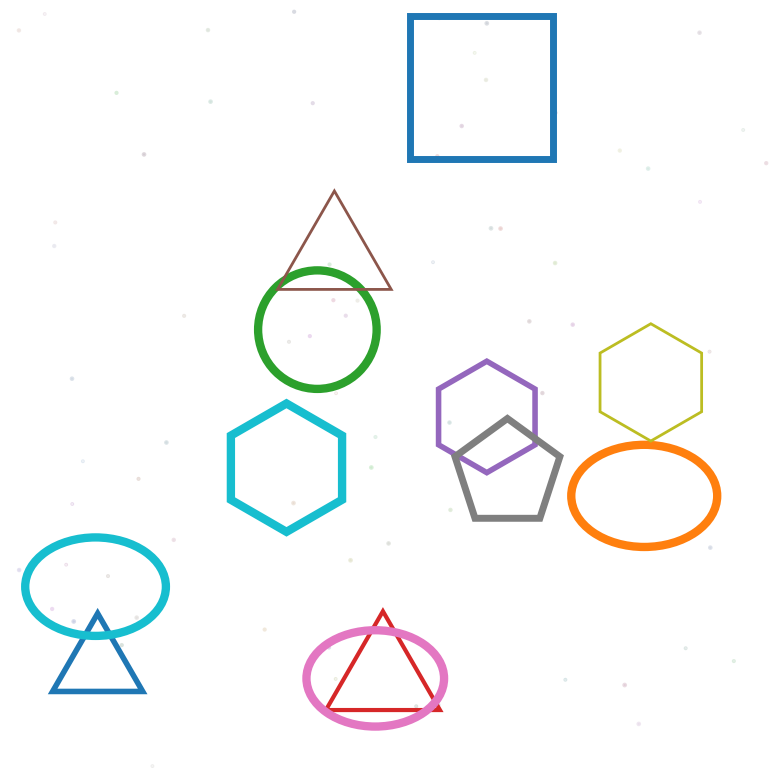[{"shape": "triangle", "thickness": 2, "radius": 0.34, "center": [0.127, 0.136]}, {"shape": "square", "thickness": 2.5, "radius": 0.46, "center": [0.626, 0.886]}, {"shape": "oval", "thickness": 3, "radius": 0.47, "center": [0.837, 0.356]}, {"shape": "circle", "thickness": 3, "radius": 0.38, "center": [0.412, 0.572]}, {"shape": "triangle", "thickness": 1.5, "radius": 0.43, "center": [0.497, 0.121]}, {"shape": "hexagon", "thickness": 2, "radius": 0.36, "center": [0.632, 0.459]}, {"shape": "triangle", "thickness": 1, "radius": 0.43, "center": [0.434, 0.667]}, {"shape": "oval", "thickness": 3, "radius": 0.45, "center": [0.487, 0.119]}, {"shape": "pentagon", "thickness": 2.5, "radius": 0.36, "center": [0.659, 0.385]}, {"shape": "hexagon", "thickness": 1, "radius": 0.38, "center": [0.845, 0.503]}, {"shape": "hexagon", "thickness": 3, "radius": 0.42, "center": [0.372, 0.393]}, {"shape": "oval", "thickness": 3, "radius": 0.46, "center": [0.124, 0.238]}]